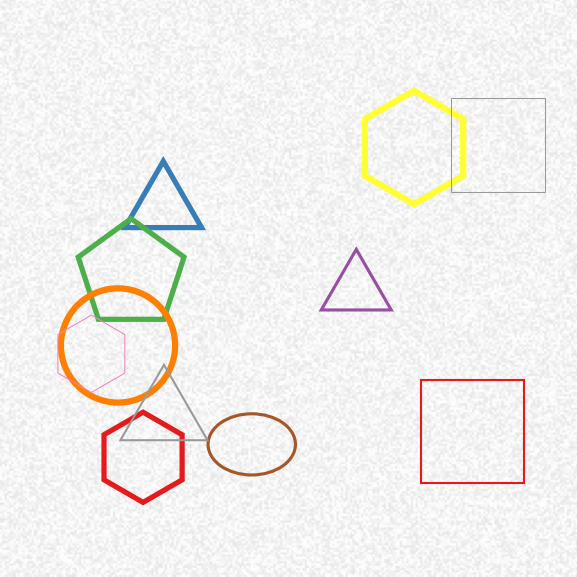[{"shape": "square", "thickness": 1, "radius": 0.45, "center": [0.817, 0.251]}, {"shape": "hexagon", "thickness": 2.5, "radius": 0.39, "center": [0.248, 0.207]}, {"shape": "triangle", "thickness": 2.5, "radius": 0.38, "center": [0.283, 0.643]}, {"shape": "pentagon", "thickness": 2.5, "radius": 0.48, "center": [0.227, 0.524]}, {"shape": "triangle", "thickness": 1.5, "radius": 0.35, "center": [0.617, 0.497]}, {"shape": "circle", "thickness": 3, "radius": 0.49, "center": [0.204, 0.401]}, {"shape": "hexagon", "thickness": 3, "radius": 0.49, "center": [0.717, 0.744]}, {"shape": "oval", "thickness": 1.5, "radius": 0.38, "center": [0.436, 0.23]}, {"shape": "hexagon", "thickness": 0.5, "radius": 0.33, "center": [0.158, 0.387]}, {"shape": "square", "thickness": 0.5, "radius": 0.41, "center": [0.862, 0.748]}, {"shape": "triangle", "thickness": 1, "radius": 0.44, "center": [0.284, 0.28]}]